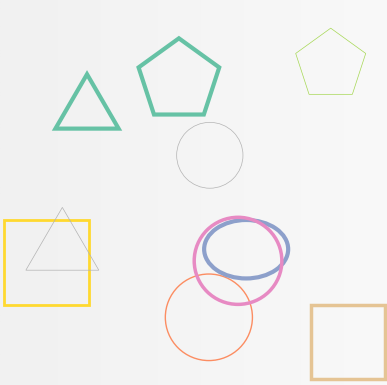[{"shape": "triangle", "thickness": 3, "radius": 0.47, "center": [0.225, 0.713]}, {"shape": "pentagon", "thickness": 3, "radius": 0.55, "center": [0.462, 0.791]}, {"shape": "circle", "thickness": 1, "radius": 0.56, "center": [0.539, 0.176]}, {"shape": "oval", "thickness": 3, "radius": 0.54, "center": [0.635, 0.353]}, {"shape": "circle", "thickness": 2.5, "radius": 0.57, "center": [0.614, 0.322]}, {"shape": "pentagon", "thickness": 0.5, "radius": 0.48, "center": [0.853, 0.832]}, {"shape": "square", "thickness": 2, "radius": 0.55, "center": [0.121, 0.318]}, {"shape": "square", "thickness": 2.5, "radius": 0.48, "center": [0.897, 0.112]}, {"shape": "circle", "thickness": 0.5, "radius": 0.43, "center": [0.541, 0.597]}, {"shape": "triangle", "thickness": 0.5, "radius": 0.54, "center": [0.161, 0.353]}]